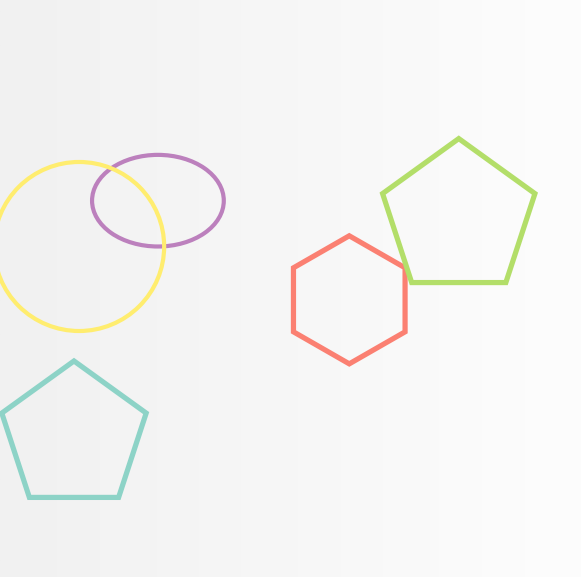[{"shape": "pentagon", "thickness": 2.5, "radius": 0.65, "center": [0.127, 0.243]}, {"shape": "hexagon", "thickness": 2.5, "radius": 0.55, "center": [0.601, 0.48]}, {"shape": "pentagon", "thickness": 2.5, "radius": 0.69, "center": [0.789, 0.621]}, {"shape": "oval", "thickness": 2, "radius": 0.57, "center": [0.272, 0.652]}, {"shape": "circle", "thickness": 2, "radius": 0.73, "center": [0.136, 0.572]}]